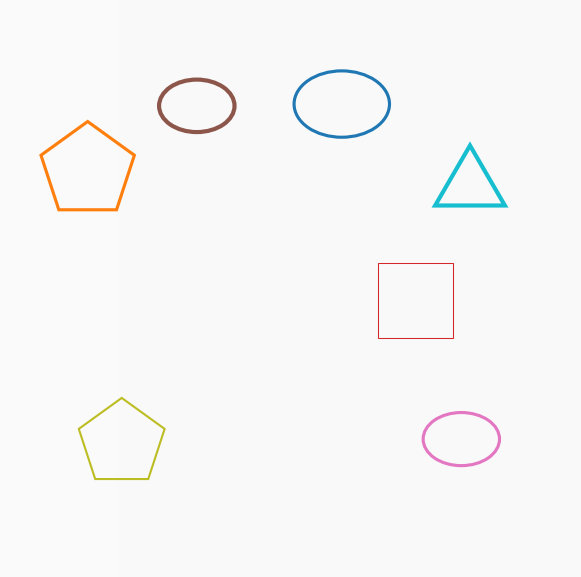[{"shape": "oval", "thickness": 1.5, "radius": 0.41, "center": [0.588, 0.819]}, {"shape": "pentagon", "thickness": 1.5, "radius": 0.42, "center": [0.151, 0.704]}, {"shape": "square", "thickness": 0.5, "radius": 0.32, "center": [0.715, 0.478]}, {"shape": "oval", "thickness": 2, "radius": 0.32, "center": [0.339, 0.816]}, {"shape": "oval", "thickness": 1.5, "radius": 0.33, "center": [0.794, 0.239]}, {"shape": "pentagon", "thickness": 1, "radius": 0.39, "center": [0.209, 0.232]}, {"shape": "triangle", "thickness": 2, "radius": 0.35, "center": [0.809, 0.678]}]